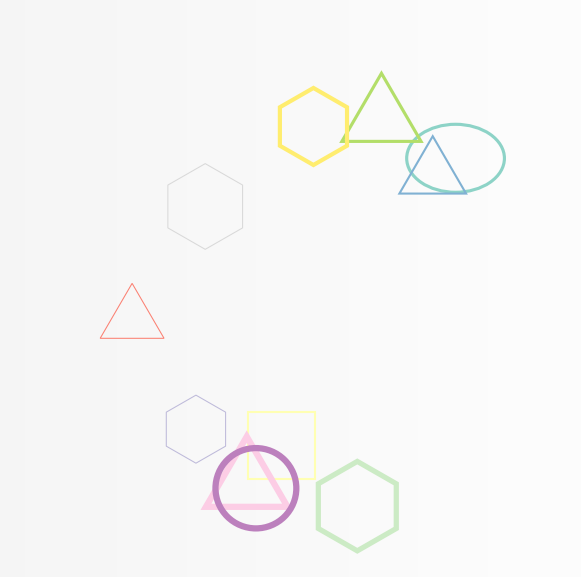[{"shape": "oval", "thickness": 1.5, "radius": 0.42, "center": [0.784, 0.725]}, {"shape": "square", "thickness": 1, "radius": 0.29, "center": [0.484, 0.228]}, {"shape": "hexagon", "thickness": 0.5, "radius": 0.29, "center": [0.337, 0.256]}, {"shape": "triangle", "thickness": 0.5, "radius": 0.32, "center": [0.227, 0.445]}, {"shape": "triangle", "thickness": 1, "radius": 0.33, "center": [0.744, 0.697]}, {"shape": "triangle", "thickness": 1.5, "radius": 0.39, "center": [0.656, 0.794]}, {"shape": "triangle", "thickness": 3, "radius": 0.41, "center": [0.425, 0.162]}, {"shape": "hexagon", "thickness": 0.5, "radius": 0.37, "center": [0.353, 0.642]}, {"shape": "circle", "thickness": 3, "radius": 0.35, "center": [0.44, 0.154]}, {"shape": "hexagon", "thickness": 2.5, "radius": 0.39, "center": [0.615, 0.123]}, {"shape": "hexagon", "thickness": 2, "radius": 0.33, "center": [0.539, 0.78]}]